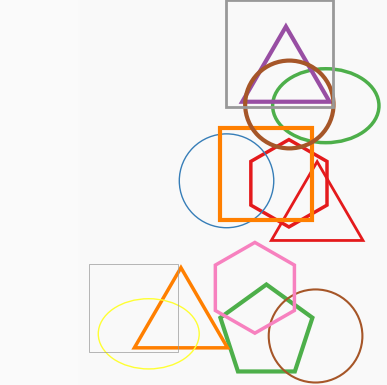[{"shape": "triangle", "thickness": 2, "radius": 0.68, "center": [0.818, 0.444]}, {"shape": "hexagon", "thickness": 2.5, "radius": 0.57, "center": [0.746, 0.524]}, {"shape": "circle", "thickness": 1, "radius": 0.61, "center": [0.585, 0.53]}, {"shape": "pentagon", "thickness": 3, "radius": 0.62, "center": [0.687, 0.136]}, {"shape": "oval", "thickness": 2.5, "radius": 0.69, "center": [0.841, 0.725]}, {"shape": "triangle", "thickness": 3, "radius": 0.65, "center": [0.738, 0.801]}, {"shape": "square", "thickness": 3, "radius": 0.6, "center": [0.687, 0.549]}, {"shape": "triangle", "thickness": 2.5, "radius": 0.69, "center": [0.467, 0.166]}, {"shape": "oval", "thickness": 1, "radius": 0.65, "center": [0.384, 0.133]}, {"shape": "circle", "thickness": 1.5, "radius": 0.6, "center": [0.814, 0.127]}, {"shape": "circle", "thickness": 3, "radius": 0.57, "center": [0.747, 0.729]}, {"shape": "hexagon", "thickness": 2.5, "radius": 0.59, "center": [0.658, 0.252]}, {"shape": "square", "thickness": 2, "radius": 0.69, "center": [0.72, 0.861]}, {"shape": "square", "thickness": 0.5, "radius": 0.57, "center": [0.344, 0.2]}]